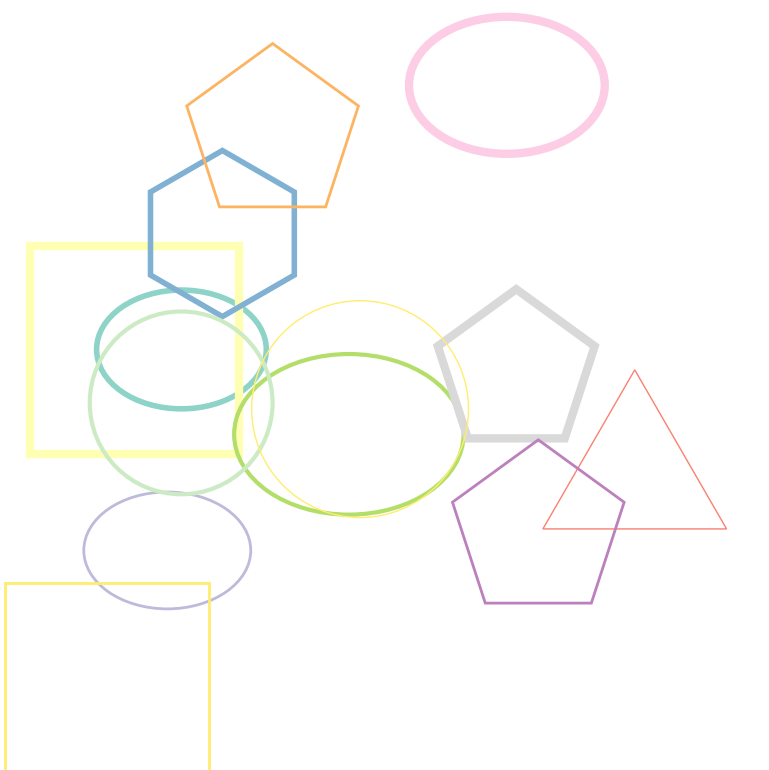[{"shape": "oval", "thickness": 2, "radius": 0.55, "center": [0.236, 0.546]}, {"shape": "square", "thickness": 3, "radius": 0.68, "center": [0.175, 0.546]}, {"shape": "oval", "thickness": 1, "radius": 0.54, "center": [0.217, 0.285]}, {"shape": "triangle", "thickness": 0.5, "radius": 0.69, "center": [0.824, 0.382]}, {"shape": "hexagon", "thickness": 2, "radius": 0.54, "center": [0.289, 0.697]}, {"shape": "pentagon", "thickness": 1, "radius": 0.59, "center": [0.354, 0.826]}, {"shape": "oval", "thickness": 1.5, "radius": 0.74, "center": [0.453, 0.436]}, {"shape": "oval", "thickness": 3, "radius": 0.64, "center": [0.658, 0.889]}, {"shape": "pentagon", "thickness": 3, "radius": 0.54, "center": [0.67, 0.517]}, {"shape": "pentagon", "thickness": 1, "radius": 0.59, "center": [0.699, 0.312]}, {"shape": "circle", "thickness": 1.5, "radius": 0.59, "center": [0.235, 0.477]}, {"shape": "circle", "thickness": 0.5, "radius": 0.7, "center": [0.468, 0.469]}, {"shape": "square", "thickness": 1, "radius": 0.66, "center": [0.139, 0.111]}]